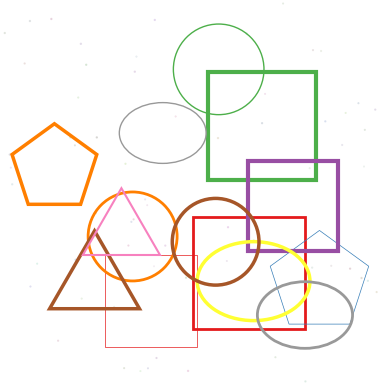[{"shape": "square", "thickness": 0.5, "radius": 0.6, "center": [0.393, 0.219]}, {"shape": "square", "thickness": 2, "radius": 0.73, "center": [0.647, 0.29]}, {"shape": "pentagon", "thickness": 0.5, "radius": 0.67, "center": [0.83, 0.267]}, {"shape": "circle", "thickness": 1, "radius": 0.59, "center": [0.568, 0.82]}, {"shape": "square", "thickness": 3, "radius": 0.7, "center": [0.681, 0.672]}, {"shape": "square", "thickness": 3, "radius": 0.59, "center": [0.76, 0.464]}, {"shape": "pentagon", "thickness": 2.5, "radius": 0.58, "center": [0.141, 0.563]}, {"shape": "circle", "thickness": 2, "radius": 0.58, "center": [0.344, 0.386]}, {"shape": "oval", "thickness": 2.5, "radius": 0.73, "center": [0.659, 0.27]}, {"shape": "circle", "thickness": 2.5, "radius": 0.56, "center": [0.56, 0.372]}, {"shape": "triangle", "thickness": 2.5, "radius": 0.67, "center": [0.246, 0.266]}, {"shape": "triangle", "thickness": 1.5, "radius": 0.58, "center": [0.315, 0.396]}, {"shape": "oval", "thickness": 2, "radius": 0.62, "center": [0.792, 0.182]}, {"shape": "oval", "thickness": 1, "radius": 0.56, "center": [0.423, 0.655]}]